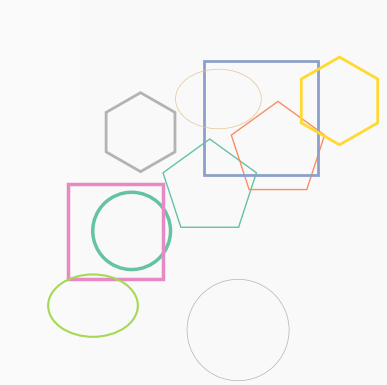[{"shape": "circle", "thickness": 2.5, "radius": 0.5, "center": [0.34, 0.4]}, {"shape": "pentagon", "thickness": 1, "radius": 0.63, "center": [0.541, 0.512]}, {"shape": "pentagon", "thickness": 1, "radius": 0.63, "center": [0.717, 0.61]}, {"shape": "square", "thickness": 2, "radius": 0.74, "center": [0.674, 0.694]}, {"shape": "square", "thickness": 2.5, "radius": 0.62, "center": [0.298, 0.398]}, {"shape": "oval", "thickness": 1.5, "radius": 0.58, "center": [0.24, 0.206]}, {"shape": "hexagon", "thickness": 2, "radius": 0.57, "center": [0.876, 0.738]}, {"shape": "oval", "thickness": 0.5, "radius": 0.55, "center": [0.564, 0.743]}, {"shape": "hexagon", "thickness": 2, "radius": 0.51, "center": [0.363, 0.657]}, {"shape": "circle", "thickness": 0.5, "radius": 0.66, "center": [0.614, 0.143]}]